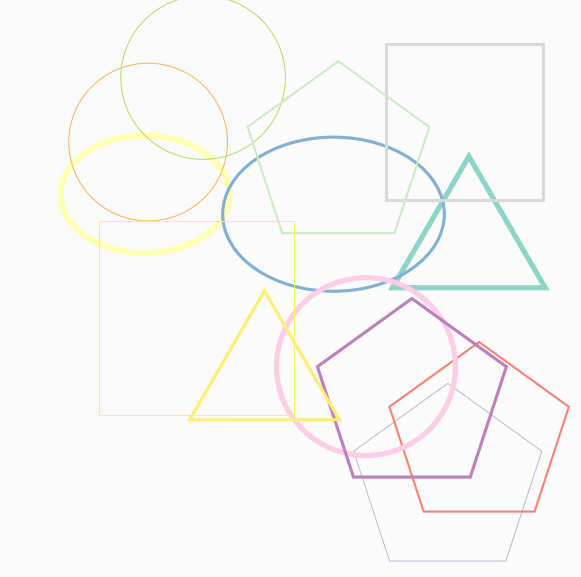[{"shape": "triangle", "thickness": 2.5, "radius": 0.76, "center": [0.807, 0.577]}, {"shape": "oval", "thickness": 3, "radius": 0.73, "center": [0.249, 0.663]}, {"shape": "pentagon", "thickness": 0.5, "radius": 0.85, "center": [0.77, 0.165]}, {"shape": "pentagon", "thickness": 1, "radius": 0.81, "center": [0.824, 0.245]}, {"shape": "oval", "thickness": 1.5, "radius": 0.95, "center": [0.574, 0.628]}, {"shape": "circle", "thickness": 0.5, "radius": 0.68, "center": [0.255, 0.753]}, {"shape": "circle", "thickness": 0.5, "radius": 0.71, "center": [0.349, 0.865]}, {"shape": "circle", "thickness": 2.5, "radius": 0.77, "center": [0.63, 0.364]}, {"shape": "square", "thickness": 1.5, "radius": 0.68, "center": [0.799, 0.788]}, {"shape": "pentagon", "thickness": 1.5, "radius": 0.85, "center": [0.709, 0.311]}, {"shape": "pentagon", "thickness": 1, "radius": 0.82, "center": [0.582, 0.729]}, {"shape": "triangle", "thickness": 1.5, "radius": 0.74, "center": [0.455, 0.347]}, {"shape": "square", "thickness": 0.5, "radius": 0.84, "center": [0.338, 0.448]}]